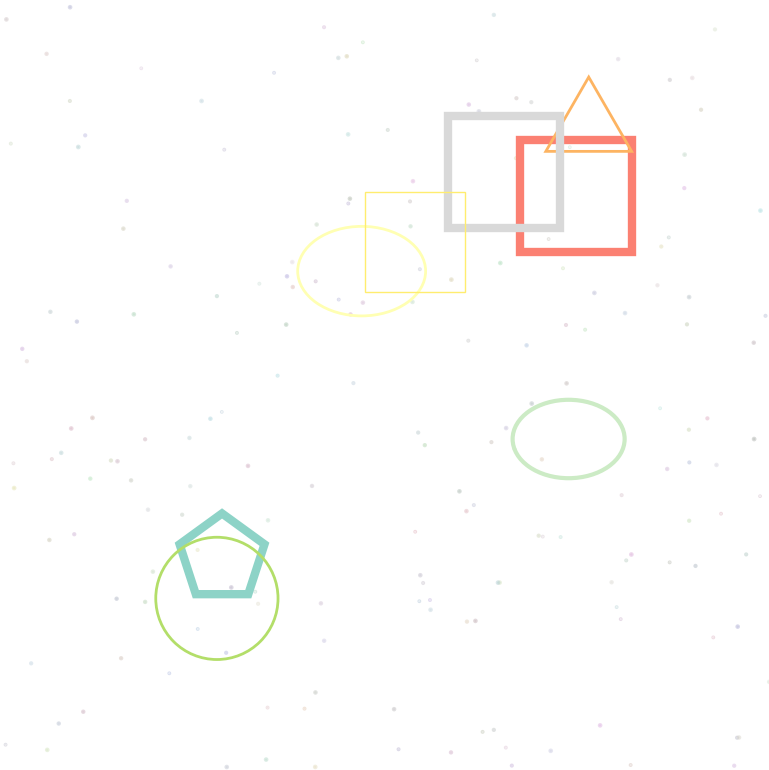[{"shape": "pentagon", "thickness": 3, "radius": 0.29, "center": [0.288, 0.275]}, {"shape": "oval", "thickness": 1, "radius": 0.42, "center": [0.47, 0.648]}, {"shape": "square", "thickness": 3, "radius": 0.36, "center": [0.749, 0.746]}, {"shape": "triangle", "thickness": 1, "radius": 0.32, "center": [0.765, 0.836]}, {"shape": "circle", "thickness": 1, "radius": 0.4, "center": [0.282, 0.223]}, {"shape": "square", "thickness": 3, "radius": 0.36, "center": [0.654, 0.776]}, {"shape": "oval", "thickness": 1.5, "radius": 0.36, "center": [0.738, 0.43]}, {"shape": "square", "thickness": 0.5, "radius": 0.33, "center": [0.539, 0.686]}]